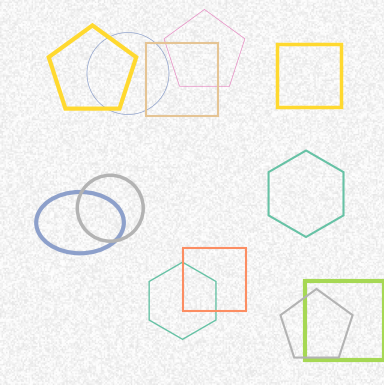[{"shape": "hexagon", "thickness": 1.5, "radius": 0.56, "center": [0.795, 0.497]}, {"shape": "hexagon", "thickness": 1, "radius": 0.5, "center": [0.474, 0.219]}, {"shape": "square", "thickness": 1.5, "radius": 0.41, "center": [0.557, 0.273]}, {"shape": "oval", "thickness": 3, "radius": 0.57, "center": [0.208, 0.422]}, {"shape": "circle", "thickness": 0.5, "radius": 0.53, "center": [0.332, 0.809]}, {"shape": "pentagon", "thickness": 0.5, "radius": 0.55, "center": [0.531, 0.865]}, {"shape": "square", "thickness": 3, "radius": 0.51, "center": [0.896, 0.168]}, {"shape": "square", "thickness": 2.5, "radius": 0.41, "center": [0.802, 0.804]}, {"shape": "pentagon", "thickness": 3, "radius": 0.6, "center": [0.24, 0.815]}, {"shape": "square", "thickness": 1.5, "radius": 0.47, "center": [0.473, 0.793]}, {"shape": "pentagon", "thickness": 1.5, "radius": 0.49, "center": [0.822, 0.151]}, {"shape": "circle", "thickness": 2.5, "radius": 0.43, "center": [0.286, 0.459]}]